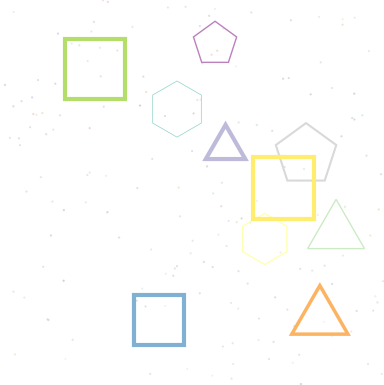[{"shape": "hexagon", "thickness": 0.5, "radius": 0.36, "center": [0.46, 0.717]}, {"shape": "hexagon", "thickness": 1, "radius": 0.33, "center": [0.688, 0.379]}, {"shape": "triangle", "thickness": 3, "radius": 0.3, "center": [0.586, 0.617]}, {"shape": "square", "thickness": 3, "radius": 0.33, "center": [0.413, 0.168]}, {"shape": "triangle", "thickness": 2.5, "radius": 0.42, "center": [0.831, 0.174]}, {"shape": "square", "thickness": 3, "radius": 0.39, "center": [0.247, 0.822]}, {"shape": "pentagon", "thickness": 1.5, "radius": 0.41, "center": [0.795, 0.598]}, {"shape": "pentagon", "thickness": 1, "radius": 0.29, "center": [0.559, 0.886]}, {"shape": "triangle", "thickness": 1, "radius": 0.43, "center": [0.873, 0.397]}, {"shape": "square", "thickness": 3, "radius": 0.4, "center": [0.736, 0.512]}]